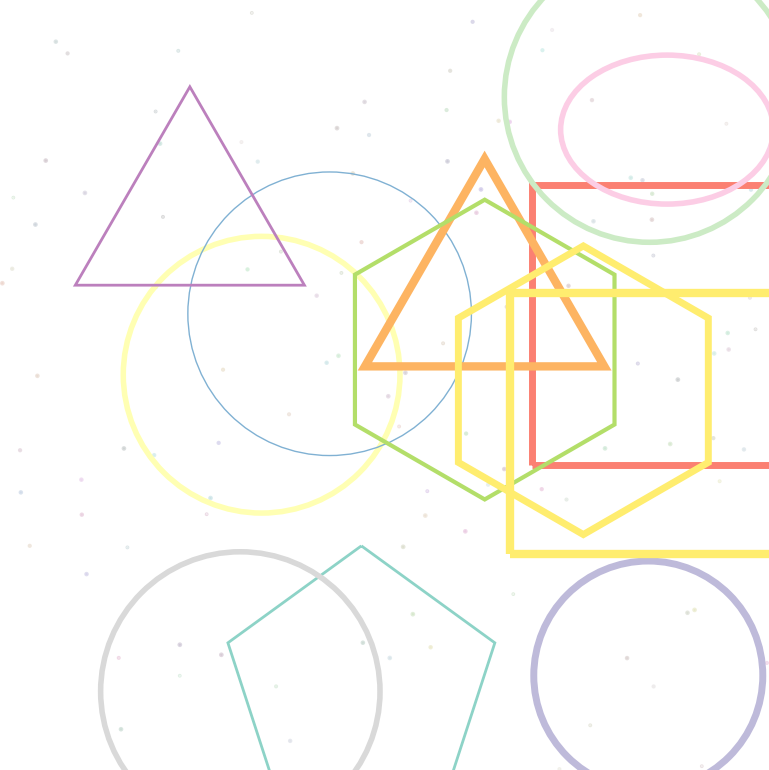[{"shape": "pentagon", "thickness": 1, "radius": 0.91, "center": [0.469, 0.109]}, {"shape": "circle", "thickness": 2, "radius": 0.9, "center": [0.34, 0.513]}, {"shape": "circle", "thickness": 2.5, "radius": 0.74, "center": [0.842, 0.123]}, {"shape": "square", "thickness": 2.5, "radius": 0.91, "center": [0.873, 0.577]}, {"shape": "circle", "thickness": 0.5, "radius": 0.92, "center": [0.428, 0.593]}, {"shape": "triangle", "thickness": 3, "radius": 0.9, "center": [0.629, 0.614]}, {"shape": "hexagon", "thickness": 1.5, "radius": 0.97, "center": [0.63, 0.546]}, {"shape": "oval", "thickness": 2, "radius": 0.69, "center": [0.866, 0.832]}, {"shape": "circle", "thickness": 2, "radius": 0.91, "center": [0.312, 0.102]}, {"shape": "triangle", "thickness": 1, "radius": 0.86, "center": [0.247, 0.716]}, {"shape": "circle", "thickness": 2, "radius": 0.94, "center": [0.844, 0.874]}, {"shape": "square", "thickness": 3, "radius": 0.85, "center": [0.832, 0.45]}, {"shape": "hexagon", "thickness": 2.5, "radius": 0.94, "center": [0.758, 0.493]}]